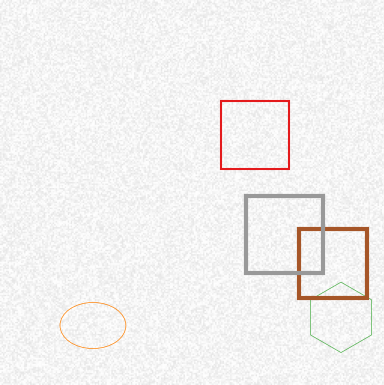[{"shape": "square", "thickness": 1.5, "radius": 0.44, "center": [0.663, 0.65]}, {"shape": "hexagon", "thickness": 0.5, "radius": 0.46, "center": [0.886, 0.176]}, {"shape": "oval", "thickness": 0.5, "radius": 0.43, "center": [0.241, 0.155]}, {"shape": "square", "thickness": 3, "radius": 0.45, "center": [0.865, 0.316]}, {"shape": "square", "thickness": 3, "radius": 0.5, "center": [0.739, 0.391]}]